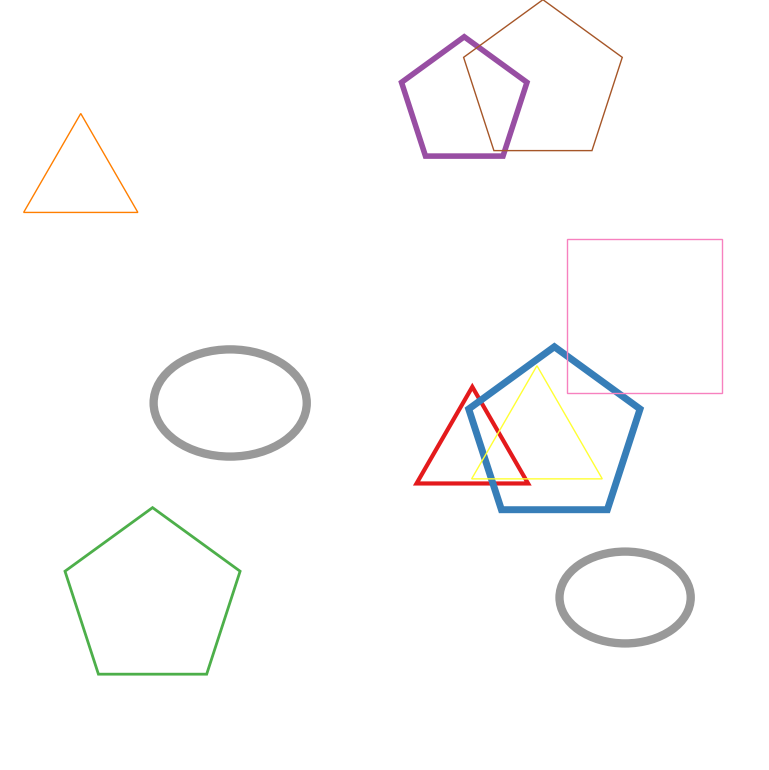[{"shape": "triangle", "thickness": 1.5, "radius": 0.42, "center": [0.613, 0.414]}, {"shape": "pentagon", "thickness": 2.5, "radius": 0.58, "center": [0.72, 0.433]}, {"shape": "pentagon", "thickness": 1, "radius": 0.6, "center": [0.198, 0.221]}, {"shape": "pentagon", "thickness": 2, "radius": 0.43, "center": [0.603, 0.867]}, {"shape": "triangle", "thickness": 0.5, "radius": 0.43, "center": [0.105, 0.767]}, {"shape": "triangle", "thickness": 0.5, "radius": 0.49, "center": [0.697, 0.427]}, {"shape": "pentagon", "thickness": 0.5, "radius": 0.54, "center": [0.705, 0.892]}, {"shape": "square", "thickness": 0.5, "radius": 0.5, "center": [0.837, 0.59]}, {"shape": "oval", "thickness": 3, "radius": 0.5, "center": [0.299, 0.477]}, {"shape": "oval", "thickness": 3, "radius": 0.43, "center": [0.812, 0.224]}]